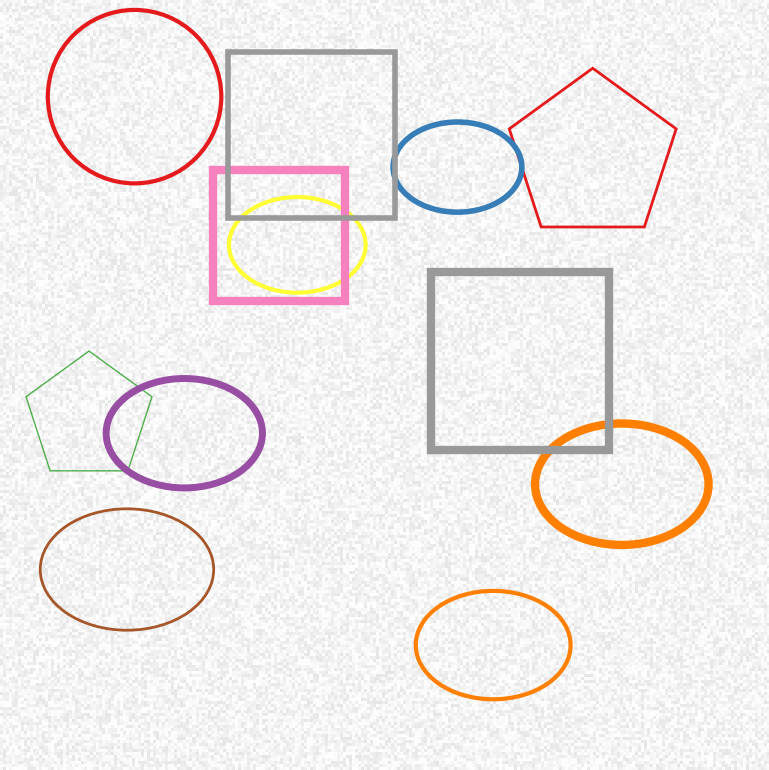[{"shape": "circle", "thickness": 1.5, "radius": 0.56, "center": [0.175, 0.874]}, {"shape": "pentagon", "thickness": 1, "radius": 0.57, "center": [0.77, 0.797]}, {"shape": "oval", "thickness": 2, "radius": 0.42, "center": [0.594, 0.783]}, {"shape": "pentagon", "thickness": 0.5, "radius": 0.43, "center": [0.116, 0.458]}, {"shape": "oval", "thickness": 2.5, "radius": 0.51, "center": [0.239, 0.437]}, {"shape": "oval", "thickness": 1.5, "radius": 0.5, "center": [0.64, 0.162]}, {"shape": "oval", "thickness": 3, "radius": 0.56, "center": [0.808, 0.371]}, {"shape": "oval", "thickness": 1.5, "radius": 0.44, "center": [0.386, 0.682]}, {"shape": "oval", "thickness": 1, "radius": 0.56, "center": [0.165, 0.26]}, {"shape": "square", "thickness": 3, "radius": 0.43, "center": [0.362, 0.694]}, {"shape": "square", "thickness": 3, "radius": 0.58, "center": [0.676, 0.531]}, {"shape": "square", "thickness": 2, "radius": 0.54, "center": [0.405, 0.824]}]